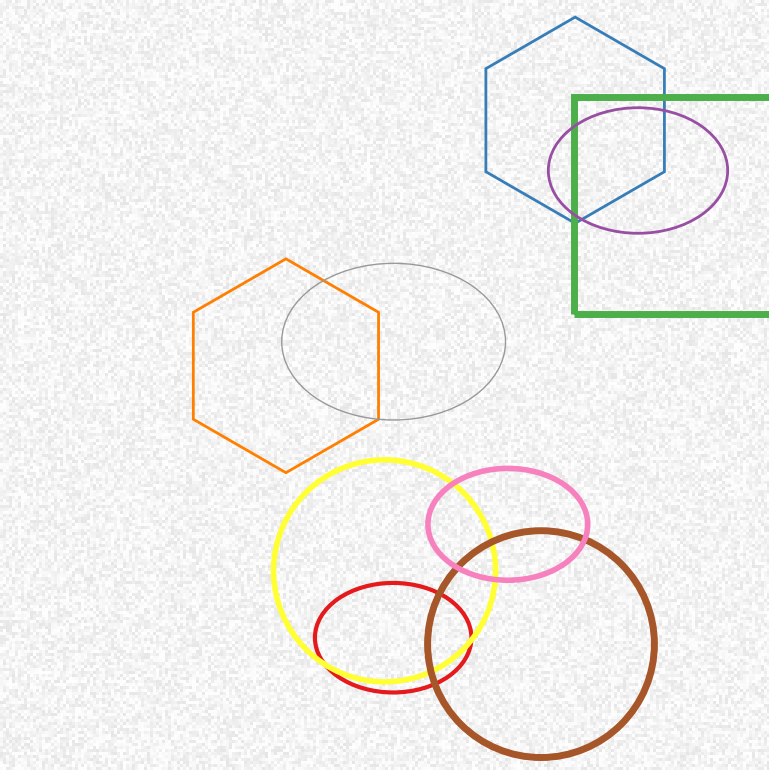[{"shape": "oval", "thickness": 1.5, "radius": 0.51, "center": [0.511, 0.172]}, {"shape": "hexagon", "thickness": 1, "radius": 0.67, "center": [0.747, 0.844]}, {"shape": "square", "thickness": 2.5, "radius": 0.7, "center": [0.886, 0.733]}, {"shape": "oval", "thickness": 1, "radius": 0.58, "center": [0.829, 0.779]}, {"shape": "hexagon", "thickness": 1, "radius": 0.69, "center": [0.371, 0.525]}, {"shape": "circle", "thickness": 2, "radius": 0.72, "center": [0.499, 0.259]}, {"shape": "circle", "thickness": 2.5, "radius": 0.74, "center": [0.703, 0.163]}, {"shape": "oval", "thickness": 2, "radius": 0.52, "center": [0.66, 0.319]}, {"shape": "oval", "thickness": 0.5, "radius": 0.73, "center": [0.511, 0.556]}]